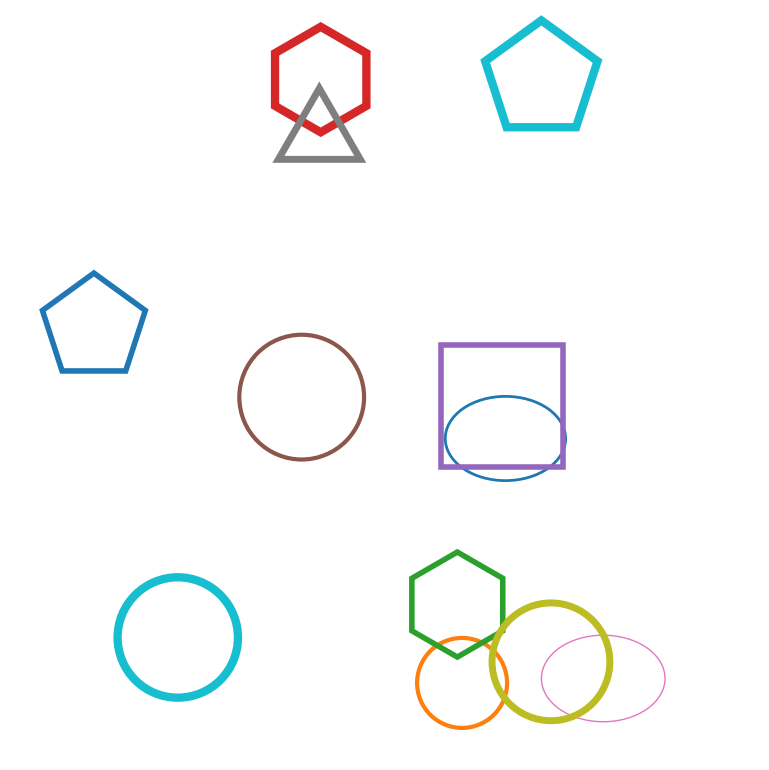[{"shape": "pentagon", "thickness": 2, "radius": 0.35, "center": [0.122, 0.575]}, {"shape": "oval", "thickness": 1, "radius": 0.39, "center": [0.656, 0.431]}, {"shape": "circle", "thickness": 1.5, "radius": 0.29, "center": [0.6, 0.113]}, {"shape": "hexagon", "thickness": 2, "radius": 0.34, "center": [0.594, 0.215]}, {"shape": "hexagon", "thickness": 3, "radius": 0.34, "center": [0.417, 0.897]}, {"shape": "square", "thickness": 2, "radius": 0.4, "center": [0.651, 0.473]}, {"shape": "circle", "thickness": 1.5, "radius": 0.41, "center": [0.392, 0.484]}, {"shape": "oval", "thickness": 0.5, "radius": 0.4, "center": [0.783, 0.119]}, {"shape": "triangle", "thickness": 2.5, "radius": 0.31, "center": [0.415, 0.824]}, {"shape": "circle", "thickness": 2.5, "radius": 0.38, "center": [0.716, 0.141]}, {"shape": "circle", "thickness": 3, "radius": 0.39, "center": [0.231, 0.172]}, {"shape": "pentagon", "thickness": 3, "radius": 0.38, "center": [0.703, 0.897]}]